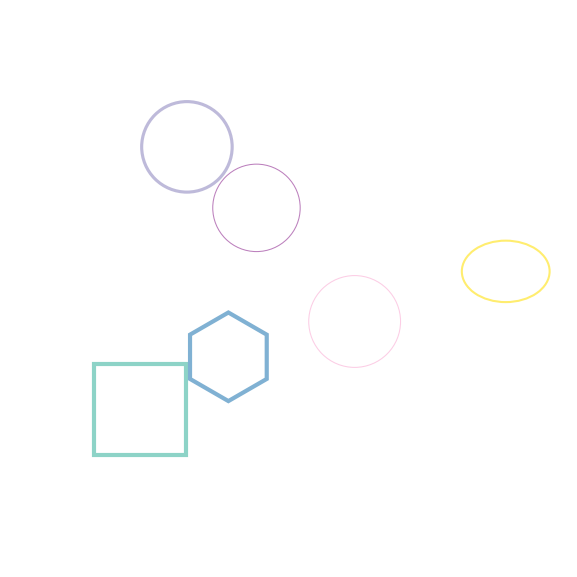[{"shape": "square", "thickness": 2, "radius": 0.4, "center": [0.242, 0.29]}, {"shape": "circle", "thickness": 1.5, "radius": 0.39, "center": [0.324, 0.745]}, {"shape": "hexagon", "thickness": 2, "radius": 0.38, "center": [0.395, 0.381]}, {"shape": "circle", "thickness": 0.5, "radius": 0.4, "center": [0.614, 0.442]}, {"shape": "circle", "thickness": 0.5, "radius": 0.38, "center": [0.444, 0.639]}, {"shape": "oval", "thickness": 1, "radius": 0.38, "center": [0.876, 0.529]}]